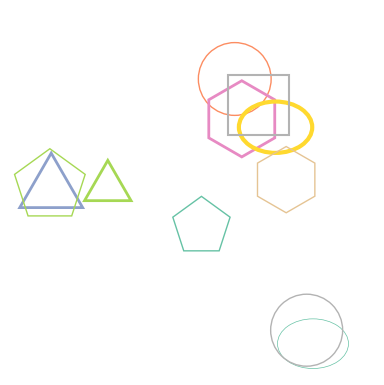[{"shape": "oval", "thickness": 0.5, "radius": 0.46, "center": [0.813, 0.107]}, {"shape": "pentagon", "thickness": 1, "radius": 0.39, "center": [0.523, 0.412]}, {"shape": "circle", "thickness": 1, "radius": 0.47, "center": [0.61, 0.795]}, {"shape": "triangle", "thickness": 2, "radius": 0.47, "center": [0.133, 0.508]}, {"shape": "hexagon", "thickness": 2, "radius": 0.49, "center": [0.628, 0.691]}, {"shape": "pentagon", "thickness": 1, "radius": 0.48, "center": [0.13, 0.517]}, {"shape": "triangle", "thickness": 2, "radius": 0.35, "center": [0.28, 0.514]}, {"shape": "oval", "thickness": 3, "radius": 0.48, "center": [0.716, 0.67]}, {"shape": "hexagon", "thickness": 1, "radius": 0.43, "center": [0.743, 0.533]}, {"shape": "circle", "thickness": 1, "radius": 0.47, "center": [0.796, 0.142]}, {"shape": "square", "thickness": 1.5, "radius": 0.39, "center": [0.671, 0.728]}]